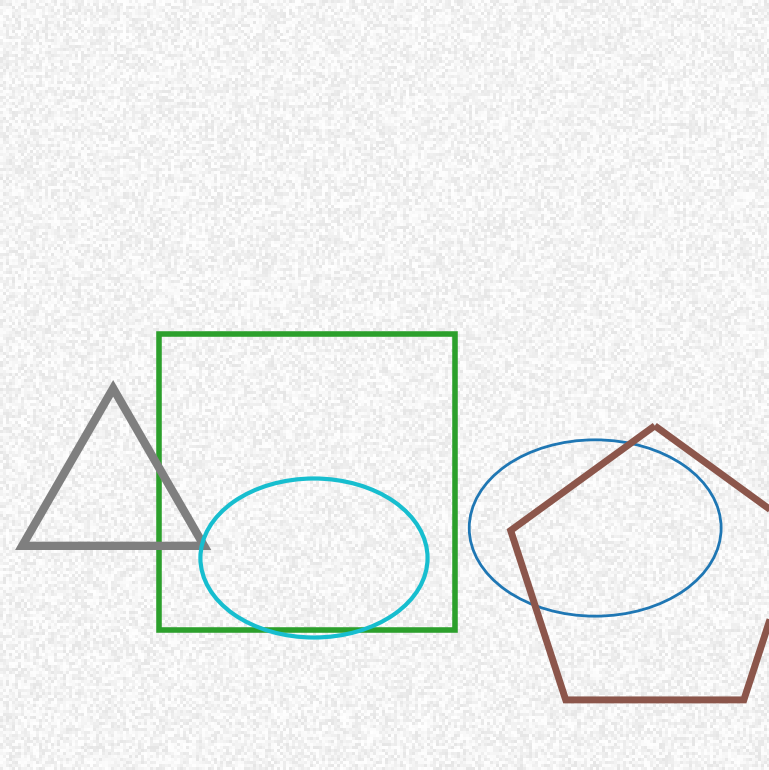[{"shape": "oval", "thickness": 1, "radius": 0.82, "center": [0.773, 0.314]}, {"shape": "square", "thickness": 2, "radius": 0.96, "center": [0.399, 0.374]}, {"shape": "pentagon", "thickness": 2.5, "radius": 0.98, "center": [0.85, 0.25]}, {"shape": "triangle", "thickness": 3, "radius": 0.68, "center": [0.147, 0.359]}, {"shape": "oval", "thickness": 1.5, "radius": 0.74, "center": [0.408, 0.275]}]